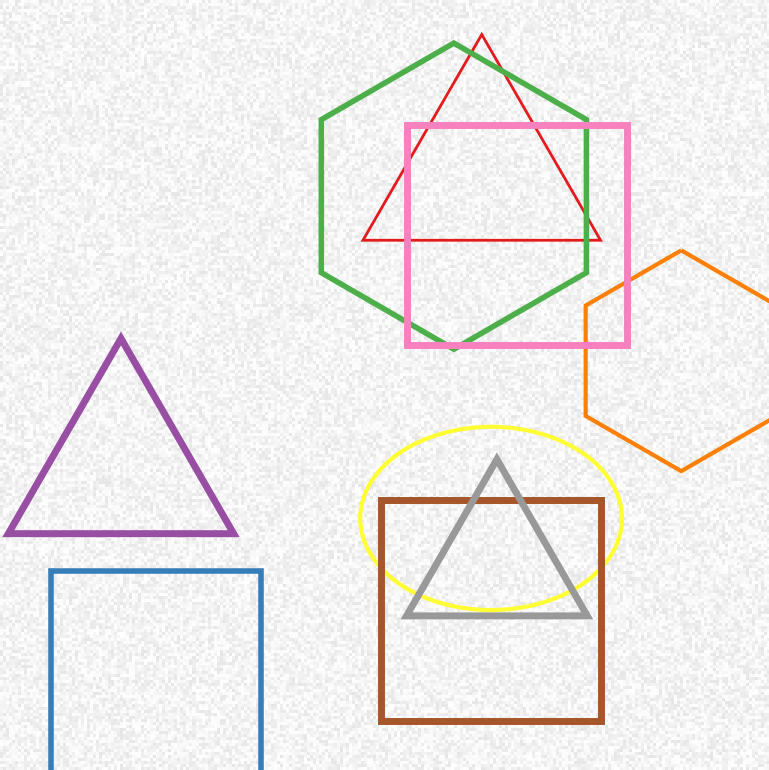[{"shape": "triangle", "thickness": 1, "radius": 0.89, "center": [0.626, 0.777]}, {"shape": "square", "thickness": 2, "radius": 0.68, "center": [0.202, 0.122]}, {"shape": "hexagon", "thickness": 2, "radius": 0.99, "center": [0.589, 0.745]}, {"shape": "triangle", "thickness": 2.5, "radius": 0.84, "center": [0.157, 0.391]}, {"shape": "hexagon", "thickness": 1.5, "radius": 0.72, "center": [0.885, 0.532]}, {"shape": "oval", "thickness": 1.5, "radius": 0.85, "center": [0.638, 0.327]}, {"shape": "square", "thickness": 2.5, "radius": 0.72, "center": [0.638, 0.207]}, {"shape": "square", "thickness": 2.5, "radius": 0.71, "center": [0.672, 0.694]}, {"shape": "triangle", "thickness": 2.5, "radius": 0.68, "center": [0.645, 0.268]}]